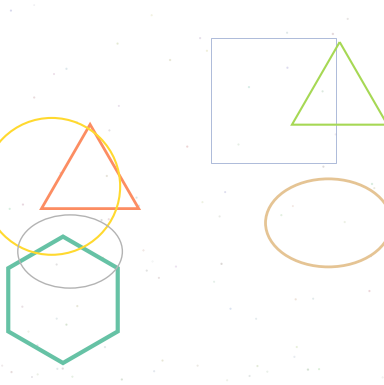[{"shape": "hexagon", "thickness": 3, "radius": 0.82, "center": [0.164, 0.221]}, {"shape": "triangle", "thickness": 2, "radius": 0.73, "center": [0.234, 0.531]}, {"shape": "square", "thickness": 0.5, "radius": 0.81, "center": [0.711, 0.739]}, {"shape": "triangle", "thickness": 1.5, "radius": 0.72, "center": [0.882, 0.748]}, {"shape": "circle", "thickness": 1.5, "radius": 0.89, "center": [0.134, 0.516]}, {"shape": "oval", "thickness": 2, "radius": 0.82, "center": [0.853, 0.421]}, {"shape": "oval", "thickness": 1, "radius": 0.68, "center": [0.182, 0.347]}]